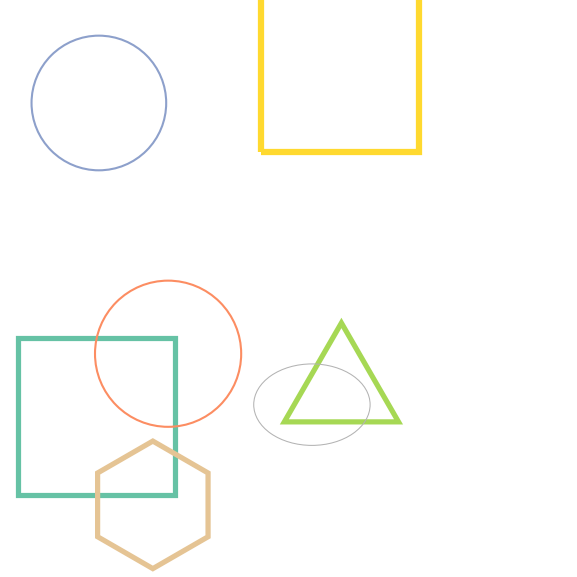[{"shape": "square", "thickness": 2.5, "radius": 0.68, "center": [0.168, 0.277]}, {"shape": "circle", "thickness": 1, "radius": 0.63, "center": [0.291, 0.387]}, {"shape": "circle", "thickness": 1, "radius": 0.58, "center": [0.171, 0.821]}, {"shape": "triangle", "thickness": 2.5, "radius": 0.57, "center": [0.591, 0.326]}, {"shape": "square", "thickness": 3, "radius": 0.69, "center": [0.588, 0.874]}, {"shape": "hexagon", "thickness": 2.5, "radius": 0.55, "center": [0.265, 0.125]}, {"shape": "oval", "thickness": 0.5, "radius": 0.5, "center": [0.54, 0.298]}]